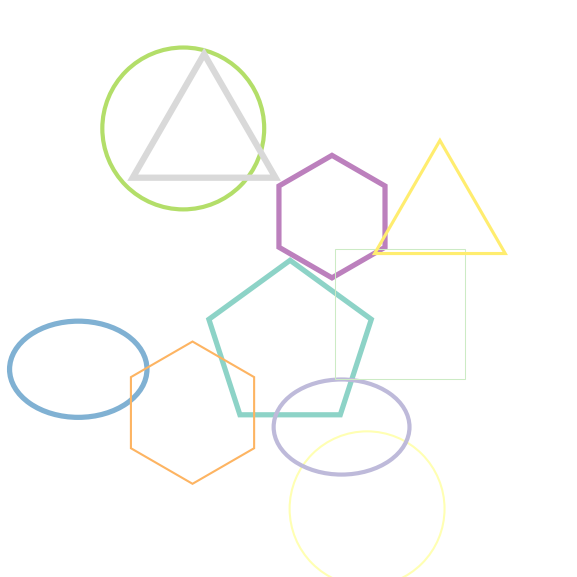[{"shape": "pentagon", "thickness": 2.5, "radius": 0.74, "center": [0.502, 0.401]}, {"shape": "circle", "thickness": 1, "radius": 0.67, "center": [0.636, 0.118]}, {"shape": "oval", "thickness": 2, "radius": 0.59, "center": [0.591, 0.26]}, {"shape": "oval", "thickness": 2.5, "radius": 0.59, "center": [0.136, 0.36]}, {"shape": "hexagon", "thickness": 1, "radius": 0.62, "center": [0.333, 0.285]}, {"shape": "circle", "thickness": 2, "radius": 0.7, "center": [0.317, 0.777]}, {"shape": "triangle", "thickness": 3, "radius": 0.71, "center": [0.353, 0.763]}, {"shape": "hexagon", "thickness": 2.5, "radius": 0.53, "center": [0.575, 0.624]}, {"shape": "square", "thickness": 0.5, "radius": 0.56, "center": [0.693, 0.455]}, {"shape": "triangle", "thickness": 1.5, "radius": 0.65, "center": [0.762, 0.625]}]